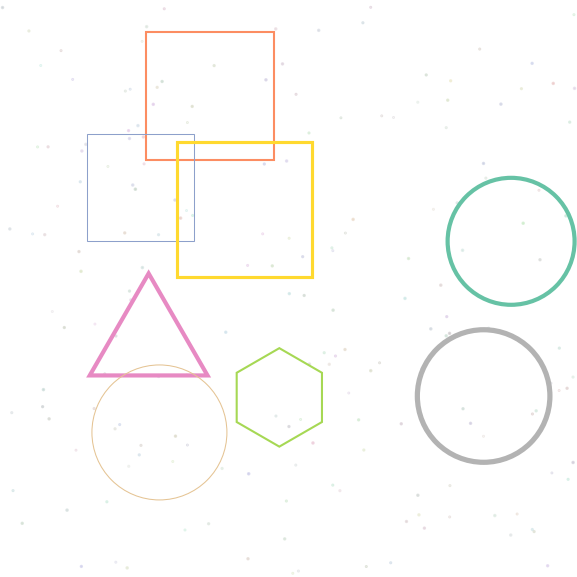[{"shape": "circle", "thickness": 2, "radius": 0.55, "center": [0.885, 0.581]}, {"shape": "square", "thickness": 1, "radius": 0.55, "center": [0.364, 0.832]}, {"shape": "square", "thickness": 0.5, "radius": 0.46, "center": [0.243, 0.675]}, {"shape": "triangle", "thickness": 2, "radius": 0.59, "center": [0.257, 0.408]}, {"shape": "hexagon", "thickness": 1, "radius": 0.43, "center": [0.484, 0.311]}, {"shape": "square", "thickness": 1.5, "radius": 0.59, "center": [0.423, 0.636]}, {"shape": "circle", "thickness": 0.5, "radius": 0.58, "center": [0.276, 0.25]}, {"shape": "circle", "thickness": 2.5, "radius": 0.57, "center": [0.837, 0.313]}]